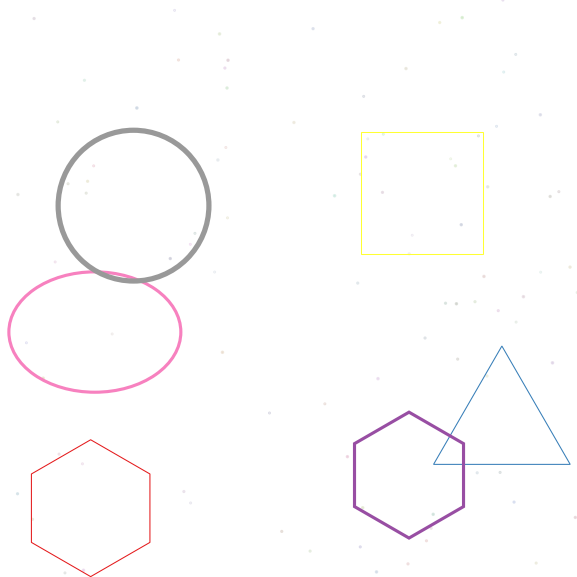[{"shape": "hexagon", "thickness": 0.5, "radius": 0.59, "center": [0.157, 0.119]}, {"shape": "triangle", "thickness": 0.5, "radius": 0.68, "center": [0.869, 0.263]}, {"shape": "hexagon", "thickness": 1.5, "radius": 0.54, "center": [0.708, 0.176]}, {"shape": "square", "thickness": 0.5, "radius": 0.53, "center": [0.731, 0.664]}, {"shape": "oval", "thickness": 1.5, "radius": 0.74, "center": [0.164, 0.424]}, {"shape": "circle", "thickness": 2.5, "radius": 0.65, "center": [0.231, 0.643]}]